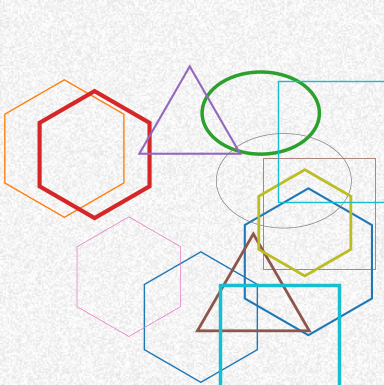[{"shape": "hexagon", "thickness": 1.5, "radius": 0.95, "center": [0.801, 0.32]}, {"shape": "hexagon", "thickness": 1, "radius": 0.85, "center": [0.522, 0.176]}, {"shape": "hexagon", "thickness": 1, "radius": 0.89, "center": [0.167, 0.614]}, {"shape": "oval", "thickness": 2.5, "radius": 0.76, "center": [0.677, 0.706]}, {"shape": "hexagon", "thickness": 3, "radius": 0.82, "center": [0.246, 0.598]}, {"shape": "triangle", "thickness": 1.5, "radius": 0.76, "center": [0.493, 0.676]}, {"shape": "triangle", "thickness": 2, "radius": 0.84, "center": [0.658, 0.225]}, {"shape": "square", "thickness": 0.5, "radius": 0.72, "center": [0.828, 0.446]}, {"shape": "hexagon", "thickness": 0.5, "radius": 0.78, "center": [0.335, 0.281]}, {"shape": "oval", "thickness": 0.5, "radius": 0.88, "center": [0.737, 0.53]}, {"shape": "hexagon", "thickness": 2, "radius": 0.69, "center": [0.792, 0.421]}, {"shape": "square", "thickness": 1, "radius": 0.79, "center": [0.88, 0.632]}, {"shape": "square", "thickness": 2.5, "radius": 0.77, "center": [0.725, 0.105]}]